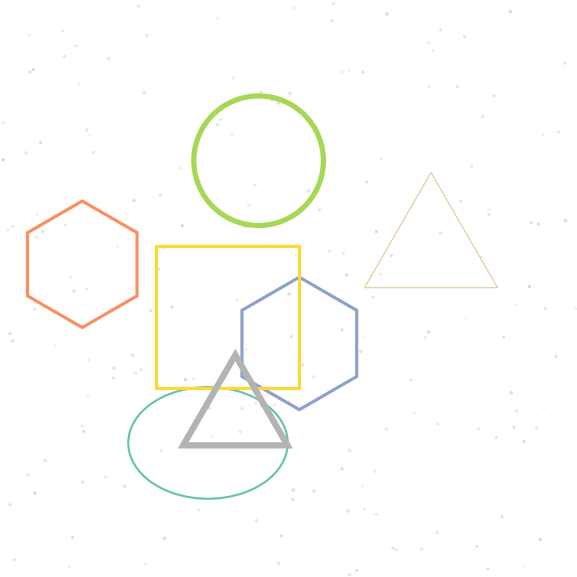[{"shape": "oval", "thickness": 1, "radius": 0.69, "center": [0.36, 0.232]}, {"shape": "hexagon", "thickness": 1.5, "radius": 0.55, "center": [0.142, 0.541]}, {"shape": "hexagon", "thickness": 1.5, "radius": 0.57, "center": [0.518, 0.404]}, {"shape": "circle", "thickness": 2.5, "radius": 0.56, "center": [0.448, 0.721]}, {"shape": "square", "thickness": 1.5, "radius": 0.62, "center": [0.394, 0.45]}, {"shape": "triangle", "thickness": 0.5, "radius": 0.67, "center": [0.746, 0.567]}, {"shape": "triangle", "thickness": 3, "radius": 0.52, "center": [0.407, 0.28]}]